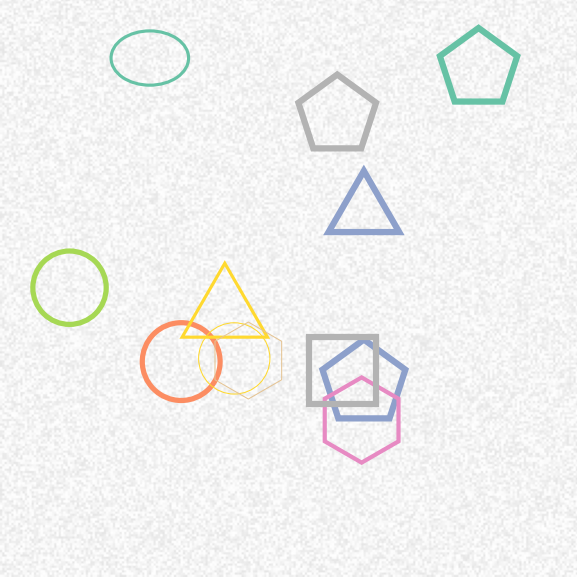[{"shape": "oval", "thickness": 1.5, "radius": 0.34, "center": [0.259, 0.899]}, {"shape": "pentagon", "thickness": 3, "radius": 0.35, "center": [0.829, 0.88]}, {"shape": "circle", "thickness": 2.5, "radius": 0.34, "center": [0.314, 0.373]}, {"shape": "triangle", "thickness": 3, "radius": 0.35, "center": [0.63, 0.633]}, {"shape": "pentagon", "thickness": 3, "radius": 0.38, "center": [0.63, 0.336]}, {"shape": "hexagon", "thickness": 2, "radius": 0.37, "center": [0.626, 0.272]}, {"shape": "circle", "thickness": 2.5, "radius": 0.32, "center": [0.12, 0.501]}, {"shape": "triangle", "thickness": 1.5, "radius": 0.43, "center": [0.389, 0.458]}, {"shape": "circle", "thickness": 0.5, "radius": 0.31, "center": [0.406, 0.379]}, {"shape": "hexagon", "thickness": 0.5, "radius": 0.33, "center": [0.43, 0.375]}, {"shape": "pentagon", "thickness": 3, "radius": 0.35, "center": [0.584, 0.799]}, {"shape": "square", "thickness": 3, "radius": 0.29, "center": [0.593, 0.358]}]